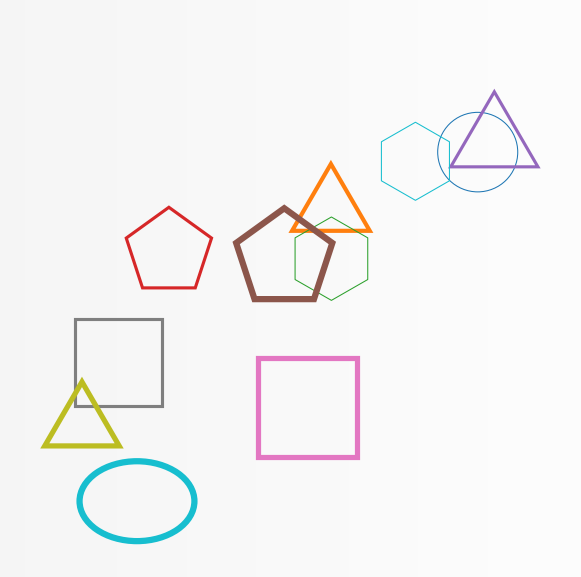[{"shape": "circle", "thickness": 0.5, "radius": 0.34, "center": [0.822, 0.736]}, {"shape": "triangle", "thickness": 2, "radius": 0.39, "center": [0.569, 0.638]}, {"shape": "hexagon", "thickness": 0.5, "radius": 0.36, "center": [0.57, 0.551]}, {"shape": "pentagon", "thickness": 1.5, "radius": 0.39, "center": [0.291, 0.563]}, {"shape": "triangle", "thickness": 1.5, "radius": 0.43, "center": [0.85, 0.754]}, {"shape": "pentagon", "thickness": 3, "radius": 0.43, "center": [0.489, 0.552]}, {"shape": "square", "thickness": 2.5, "radius": 0.43, "center": [0.529, 0.293]}, {"shape": "square", "thickness": 1.5, "radius": 0.38, "center": [0.204, 0.372]}, {"shape": "triangle", "thickness": 2.5, "radius": 0.37, "center": [0.141, 0.264]}, {"shape": "oval", "thickness": 3, "radius": 0.49, "center": [0.236, 0.131]}, {"shape": "hexagon", "thickness": 0.5, "radius": 0.34, "center": [0.715, 0.72]}]